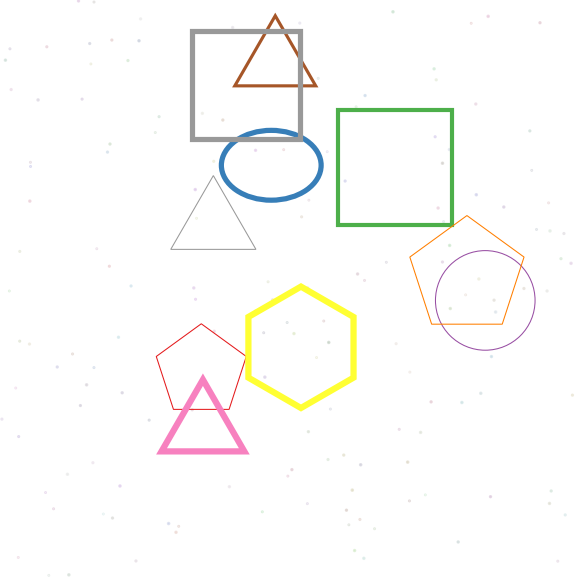[{"shape": "pentagon", "thickness": 0.5, "radius": 0.41, "center": [0.349, 0.357]}, {"shape": "oval", "thickness": 2.5, "radius": 0.43, "center": [0.47, 0.713]}, {"shape": "square", "thickness": 2, "radius": 0.5, "center": [0.684, 0.709]}, {"shape": "circle", "thickness": 0.5, "radius": 0.43, "center": [0.84, 0.479]}, {"shape": "pentagon", "thickness": 0.5, "radius": 0.52, "center": [0.809, 0.522]}, {"shape": "hexagon", "thickness": 3, "radius": 0.53, "center": [0.521, 0.398]}, {"shape": "triangle", "thickness": 1.5, "radius": 0.4, "center": [0.477, 0.891]}, {"shape": "triangle", "thickness": 3, "radius": 0.41, "center": [0.351, 0.259]}, {"shape": "square", "thickness": 2.5, "radius": 0.47, "center": [0.426, 0.852]}, {"shape": "triangle", "thickness": 0.5, "radius": 0.43, "center": [0.369, 0.61]}]